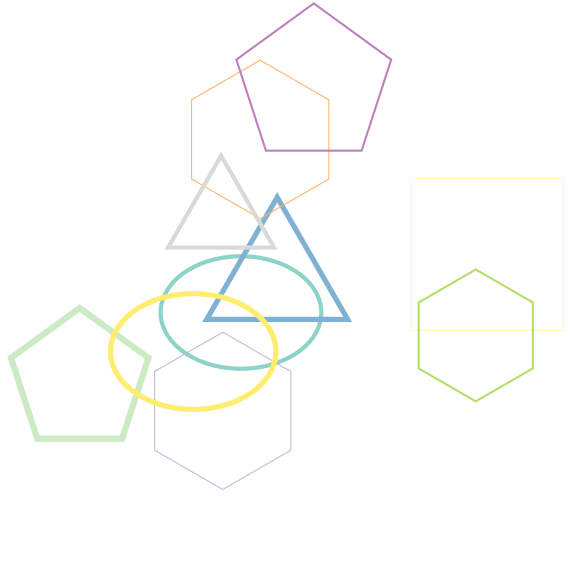[{"shape": "oval", "thickness": 2, "radius": 0.7, "center": [0.417, 0.458]}, {"shape": "square", "thickness": 0.5, "radius": 0.66, "center": [0.843, 0.559]}, {"shape": "hexagon", "thickness": 0.5, "radius": 0.68, "center": [0.386, 0.288]}, {"shape": "triangle", "thickness": 2.5, "radius": 0.7, "center": [0.48, 0.517]}, {"shape": "hexagon", "thickness": 0.5, "radius": 0.69, "center": [0.451, 0.758]}, {"shape": "hexagon", "thickness": 1, "radius": 0.57, "center": [0.824, 0.418]}, {"shape": "triangle", "thickness": 2, "radius": 0.53, "center": [0.383, 0.623]}, {"shape": "pentagon", "thickness": 1, "radius": 0.7, "center": [0.543, 0.852]}, {"shape": "pentagon", "thickness": 3, "radius": 0.63, "center": [0.138, 0.341]}, {"shape": "oval", "thickness": 2.5, "radius": 0.72, "center": [0.335, 0.39]}]